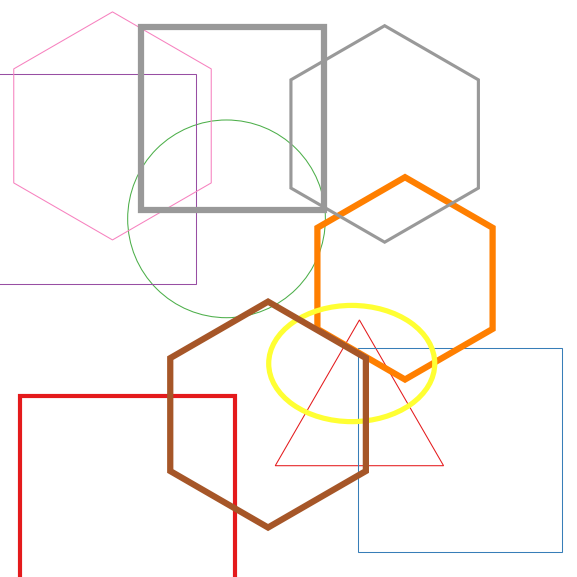[{"shape": "triangle", "thickness": 0.5, "radius": 0.84, "center": [0.622, 0.277]}, {"shape": "square", "thickness": 2, "radius": 0.93, "center": [0.221, 0.127]}, {"shape": "square", "thickness": 0.5, "radius": 0.88, "center": [0.796, 0.221]}, {"shape": "circle", "thickness": 0.5, "radius": 0.86, "center": [0.392, 0.62]}, {"shape": "square", "thickness": 0.5, "radius": 0.91, "center": [0.158, 0.689]}, {"shape": "hexagon", "thickness": 3, "radius": 0.88, "center": [0.701, 0.517]}, {"shape": "oval", "thickness": 2.5, "radius": 0.72, "center": [0.609, 0.37]}, {"shape": "hexagon", "thickness": 3, "radius": 0.98, "center": [0.464, 0.281]}, {"shape": "hexagon", "thickness": 0.5, "radius": 0.99, "center": [0.195, 0.781]}, {"shape": "hexagon", "thickness": 1.5, "radius": 0.94, "center": [0.666, 0.767]}, {"shape": "square", "thickness": 3, "radius": 0.79, "center": [0.403, 0.794]}]